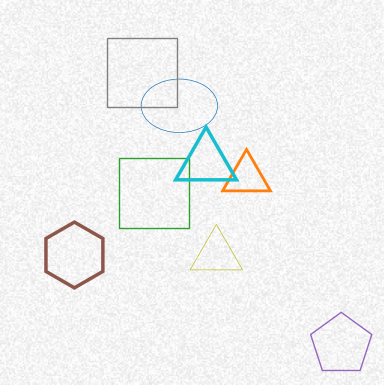[{"shape": "oval", "thickness": 0.5, "radius": 0.5, "center": [0.466, 0.725]}, {"shape": "triangle", "thickness": 2, "radius": 0.36, "center": [0.64, 0.54]}, {"shape": "square", "thickness": 1, "radius": 0.45, "center": [0.401, 0.498]}, {"shape": "pentagon", "thickness": 1, "radius": 0.42, "center": [0.886, 0.105]}, {"shape": "hexagon", "thickness": 2.5, "radius": 0.43, "center": [0.193, 0.338]}, {"shape": "square", "thickness": 1, "radius": 0.45, "center": [0.369, 0.812]}, {"shape": "triangle", "thickness": 0.5, "radius": 0.39, "center": [0.562, 0.338]}, {"shape": "triangle", "thickness": 2.5, "radius": 0.46, "center": [0.535, 0.579]}]